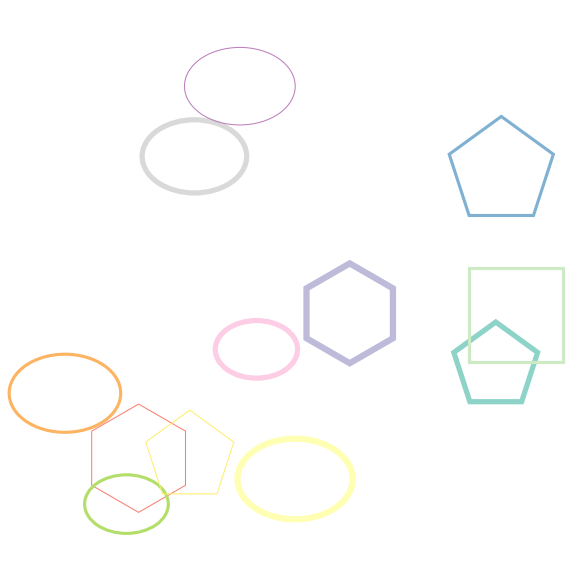[{"shape": "pentagon", "thickness": 2.5, "radius": 0.38, "center": [0.858, 0.365]}, {"shape": "oval", "thickness": 3, "radius": 0.5, "center": [0.511, 0.17]}, {"shape": "hexagon", "thickness": 3, "radius": 0.43, "center": [0.606, 0.457]}, {"shape": "hexagon", "thickness": 0.5, "radius": 0.47, "center": [0.24, 0.206]}, {"shape": "pentagon", "thickness": 1.5, "radius": 0.47, "center": [0.868, 0.703]}, {"shape": "oval", "thickness": 1.5, "radius": 0.48, "center": [0.112, 0.318]}, {"shape": "oval", "thickness": 1.5, "radius": 0.36, "center": [0.219, 0.126]}, {"shape": "oval", "thickness": 2.5, "radius": 0.36, "center": [0.444, 0.394]}, {"shape": "oval", "thickness": 2.5, "radius": 0.45, "center": [0.337, 0.728]}, {"shape": "oval", "thickness": 0.5, "radius": 0.48, "center": [0.415, 0.85]}, {"shape": "square", "thickness": 1.5, "radius": 0.41, "center": [0.894, 0.453]}, {"shape": "pentagon", "thickness": 0.5, "radius": 0.4, "center": [0.329, 0.209]}]